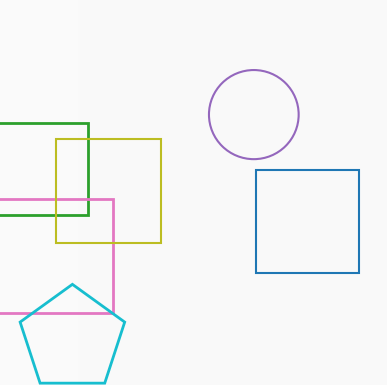[{"shape": "square", "thickness": 1.5, "radius": 0.67, "center": [0.793, 0.425]}, {"shape": "square", "thickness": 2, "radius": 0.6, "center": [0.107, 0.56]}, {"shape": "circle", "thickness": 1.5, "radius": 0.58, "center": [0.655, 0.702]}, {"shape": "square", "thickness": 2, "radius": 0.74, "center": [0.143, 0.336]}, {"shape": "square", "thickness": 1.5, "radius": 0.67, "center": [0.28, 0.503]}, {"shape": "pentagon", "thickness": 2, "radius": 0.71, "center": [0.187, 0.12]}]